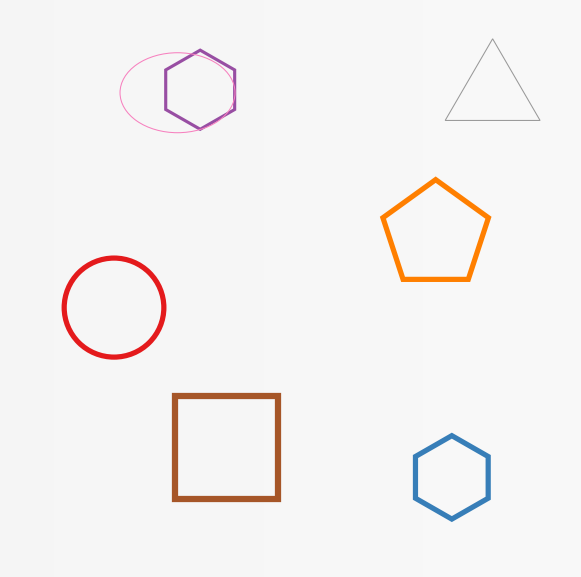[{"shape": "circle", "thickness": 2.5, "radius": 0.43, "center": [0.196, 0.467]}, {"shape": "hexagon", "thickness": 2.5, "radius": 0.36, "center": [0.777, 0.173]}, {"shape": "hexagon", "thickness": 1.5, "radius": 0.34, "center": [0.344, 0.844]}, {"shape": "pentagon", "thickness": 2.5, "radius": 0.48, "center": [0.75, 0.593]}, {"shape": "square", "thickness": 3, "radius": 0.44, "center": [0.389, 0.224]}, {"shape": "oval", "thickness": 0.5, "radius": 0.49, "center": [0.305, 0.839]}, {"shape": "triangle", "thickness": 0.5, "radius": 0.47, "center": [0.848, 0.838]}]